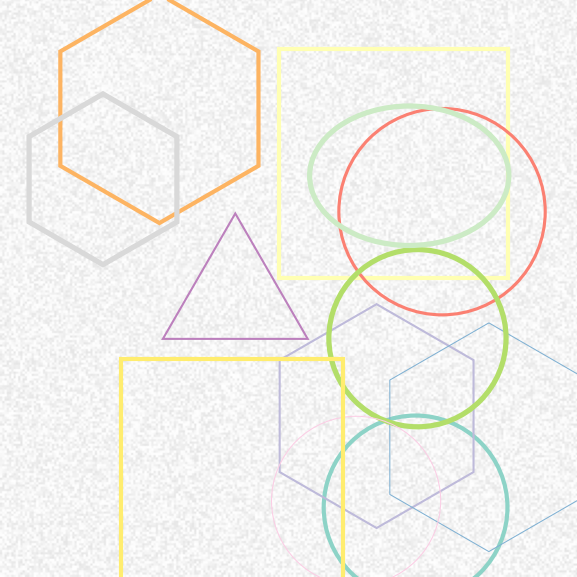[{"shape": "circle", "thickness": 2, "radius": 0.8, "center": [0.72, 0.12]}, {"shape": "square", "thickness": 2, "radius": 0.99, "center": [0.681, 0.716]}, {"shape": "hexagon", "thickness": 1, "radius": 0.97, "center": [0.652, 0.279]}, {"shape": "circle", "thickness": 1.5, "radius": 0.89, "center": [0.765, 0.633]}, {"shape": "hexagon", "thickness": 0.5, "radius": 0.99, "center": [0.847, 0.242]}, {"shape": "hexagon", "thickness": 2, "radius": 0.99, "center": [0.276, 0.811]}, {"shape": "circle", "thickness": 2.5, "radius": 0.77, "center": [0.723, 0.414]}, {"shape": "circle", "thickness": 0.5, "radius": 0.73, "center": [0.617, 0.132]}, {"shape": "hexagon", "thickness": 2.5, "radius": 0.74, "center": [0.178, 0.689]}, {"shape": "triangle", "thickness": 1, "radius": 0.72, "center": [0.407, 0.485]}, {"shape": "oval", "thickness": 2.5, "radius": 0.86, "center": [0.709, 0.695]}, {"shape": "square", "thickness": 2, "radius": 0.96, "center": [0.402, 0.186]}]